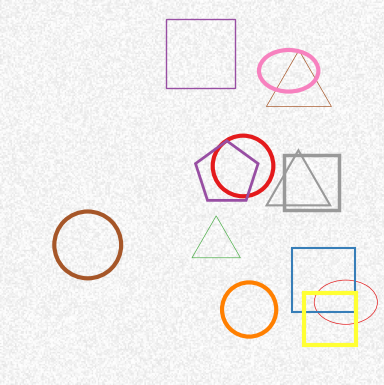[{"shape": "oval", "thickness": 0.5, "radius": 0.41, "center": [0.898, 0.215]}, {"shape": "circle", "thickness": 3, "radius": 0.39, "center": [0.631, 0.569]}, {"shape": "square", "thickness": 1.5, "radius": 0.41, "center": [0.839, 0.273]}, {"shape": "triangle", "thickness": 0.5, "radius": 0.36, "center": [0.562, 0.367]}, {"shape": "pentagon", "thickness": 2, "radius": 0.43, "center": [0.589, 0.549]}, {"shape": "square", "thickness": 1, "radius": 0.44, "center": [0.52, 0.861]}, {"shape": "circle", "thickness": 3, "radius": 0.35, "center": [0.647, 0.196]}, {"shape": "square", "thickness": 3, "radius": 0.34, "center": [0.857, 0.172]}, {"shape": "triangle", "thickness": 0.5, "radius": 0.49, "center": [0.776, 0.772]}, {"shape": "circle", "thickness": 3, "radius": 0.43, "center": [0.228, 0.364]}, {"shape": "oval", "thickness": 3, "radius": 0.39, "center": [0.75, 0.816]}, {"shape": "square", "thickness": 2.5, "radius": 0.36, "center": [0.809, 0.526]}, {"shape": "triangle", "thickness": 1.5, "radius": 0.48, "center": [0.775, 0.514]}]